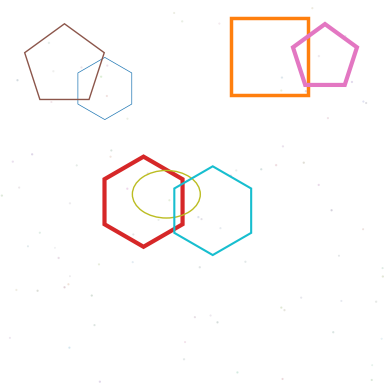[{"shape": "hexagon", "thickness": 0.5, "radius": 0.4, "center": [0.272, 0.77]}, {"shape": "square", "thickness": 2.5, "radius": 0.5, "center": [0.7, 0.853]}, {"shape": "hexagon", "thickness": 3, "radius": 0.59, "center": [0.373, 0.476]}, {"shape": "pentagon", "thickness": 1, "radius": 0.54, "center": [0.167, 0.83]}, {"shape": "pentagon", "thickness": 3, "radius": 0.44, "center": [0.844, 0.85]}, {"shape": "oval", "thickness": 1, "radius": 0.44, "center": [0.432, 0.495]}, {"shape": "hexagon", "thickness": 1.5, "radius": 0.58, "center": [0.553, 0.453]}]